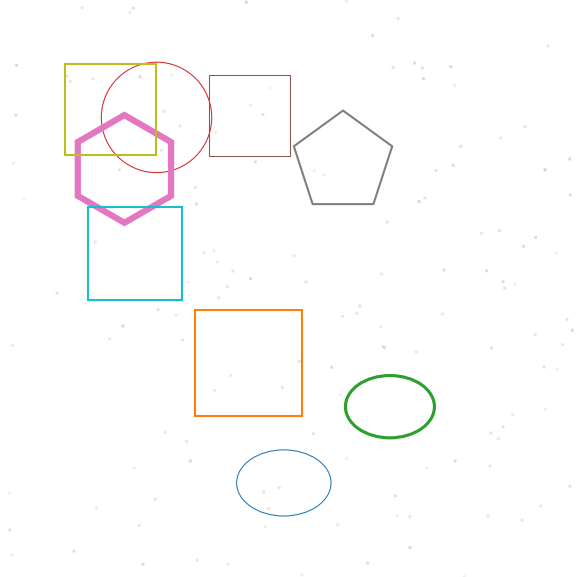[{"shape": "oval", "thickness": 0.5, "radius": 0.41, "center": [0.491, 0.163]}, {"shape": "square", "thickness": 1, "radius": 0.46, "center": [0.431, 0.371]}, {"shape": "oval", "thickness": 1.5, "radius": 0.39, "center": [0.675, 0.295]}, {"shape": "circle", "thickness": 0.5, "radius": 0.48, "center": [0.271, 0.796]}, {"shape": "square", "thickness": 0.5, "radius": 0.35, "center": [0.432, 0.8]}, {"shape": "hexagon", "thickness": 3, "radius": 0.47, "center": [0.215, 0.707]}, {"shape": "pentagon", "thickness": 1, "radius": 0.45, "center": [0.594, 0.718]}, {"shape": "square", "thickness": 1, "radius": 0.4, "center": [0.192, 0.809]}, {"shape": "square", "thickness": 1, "radius": 0.4, "center": [0.234, 0.561]}]